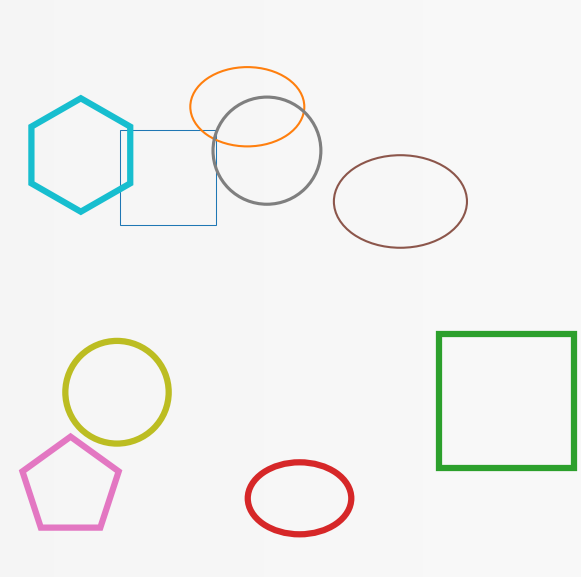[{"shape": "square", "thickness": 0.5, "radius": 0.41, "center": [0.289, 0.692]}, {"shape": "oval", "thickness": 1, "radius": 0.49, "center": [0.425, 0.814]}, {"shape": "square", "thickness": 3, "radius": 0.58, "center": [0.872, 0.305]}, {"shape": "oval", "thickness": 3, "radius": 0.45, "center": [0.515, 0.136]}, {"shape": "oval", "thickness": 1, "radius": 0.57, "center": [0.689, 0.65]}, {"shape": "pentagon", "thickness": 3, "radius": 0.44, "center": [0.121, 0.156]}, {"shape": "circle", "thickness": 1.5, "radius": 0.46, "center": [0.459, 0.738]}, {"shape": "circle", "thickness": 3, "radius": 0.44, "center": [0.201, 0.32]}, {"shape": "hexagon", "thickness": 3, "radius": 0.49, "center": [0.139, 0.731]}]